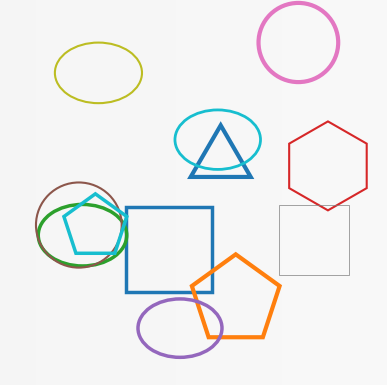[{"shape": "triangle", "thickness": 3, "radius": 0.45, "center": [0.57, 0.585]}, {"shape": "square", "thickness": 2.5, "radius": 0.56, "center": [0.436, 0.352]}, {"shape": "pentagon", "thickness": 3, "radius": 0.6, "center": [0.608, 0.22]}, {"shape": "oval", "thickness": 2.5, "radius": 0.57, "center": [0.213, 0.389]}, {"shape": "hexagon", "thickness": 1.5, "radius": 0.58, "center": [0.846, 0.569]}, {"shape": "oval", "thickness": 2.5, "radius": 0.54, "center": [0.464, 0.148]}, {"shape": "circle", "thickness": 1.5, "radius": 0.55, "center": [0.203, 0.415]}, {"shape": "circle", "thickness": 3, "radius": 0.51, "center": [0.77, 0.89]}, {"shape": "square", "thickness": 0.5, "radius": 0.45, "center": [0.811, 0.376]}, {"shape": "oval", "thickness": 1.5, "radius": 0.56, "center": [0.254, 0.811]}, {"shape": "oval", "thickness": 2, "radius": 0.55, "center": [0.562, 0.637]}, {"shape": "pentagon", "thickness": 2.5, "radius": 0.43, "center": [0.246, 0.411]}]